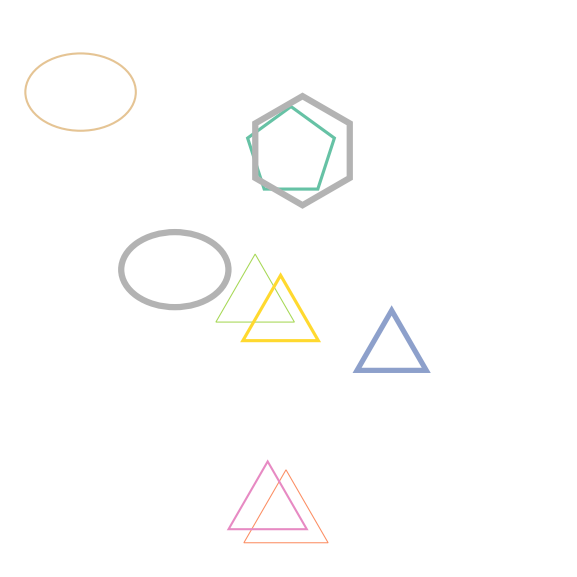[{"shape": "pentagon", "thickness": 1.5, "radius": 0.39, "center": [0.504, 0.736]}, {"shape": "triangle", "thickness": 0.5, "radius": 0.42, "center": [0.495, 0.101]}, {"shape": "triangle", "thickness": 2.5, "radius": 0.35, "center": [0.678, 0.392]}, {"shape": "triangle", "thickness": 1, "radius": 0.39, "center": [0.464, 0.122]}, {"shape": "triangle", "thickness": 0.5, "radius": 0.39, "center": [0.442, 0.481]}, {"shape": "triangle", "thickness": 1.5, "radius": 0.38, "center": [0.486, 0.447]}, {"shape": "oval", "thickness": 1, "radius": 0.48, "center": [0.14, 0.84]}, {"shape": "oval", "thickness": 3, "radius": 0.46, "center": [0.303, 0.532]}, {"shape": "hexagon", "thickness": 3, "radius": 0.47, "center": [0.524, 0.738]}]